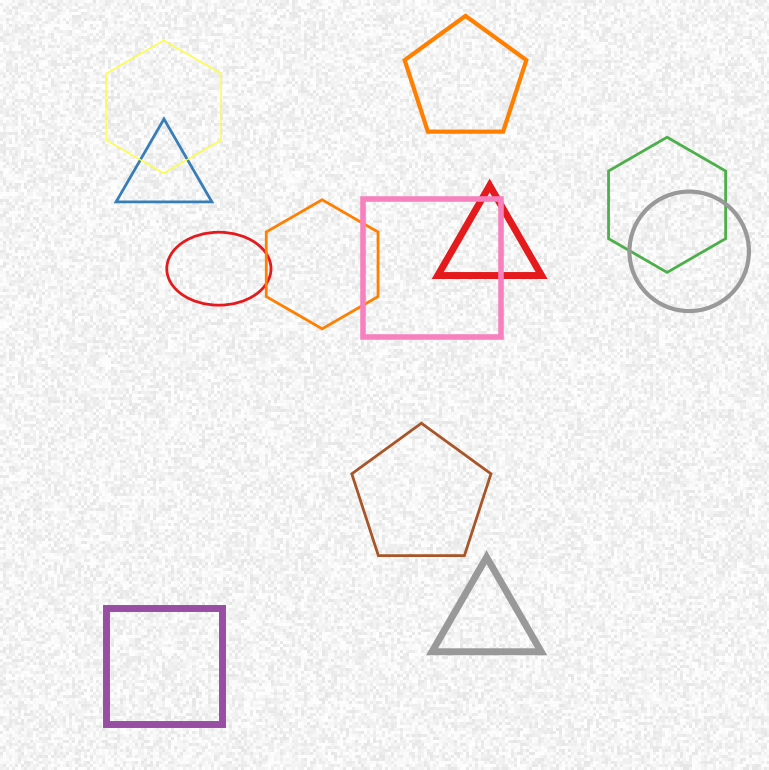[{"shape": "oval", "thickness": 1, "radius": 0.34, "center": [0.284, 0.651]}, {"shape": "triangle", "thickness": 2.5, "radius": 0.39, "center": [0.636, 0.681]}, {"shape": "triangle", "thickness": 1, "radius": 0.36, "center": [0.213, 0.774]}, {"shape": "hexagon", "thickness": 1, "radius": 0.44, "center": [0.866, 0.734]}, {"shape": "square", "thickness": 2.5, "radius": 0.38, "center": [0.213, 0.135]}, {"shape": "pentagon", "thickness": 1.5, "radius": 0.42, "center": [0.605, 0.896]}, {"shape": "hexagon", "thickness": 1, "radius": 0.42, "center": [0.418, 0.657]}, {"shape": "hexagon", "thickness": 0.5, "radius": 0.43, "center": [0.212, 0.861]}, {"shape": "pentagon", "thickness": 1, "radius": 0.48, "center": [0.547, 0.355]}, {"shape": "square", "thickness": 2, "radius": 0.45, "center": [0.561, 0.652]}, {"shape": "circle", "thickness": 1.5, "radius": 0.39, "center": [0.895, 0.674]}, {"shape": "triangle", "thickness": 2.5, "radius": 0.41, "center": [0.632, 0.195]}]